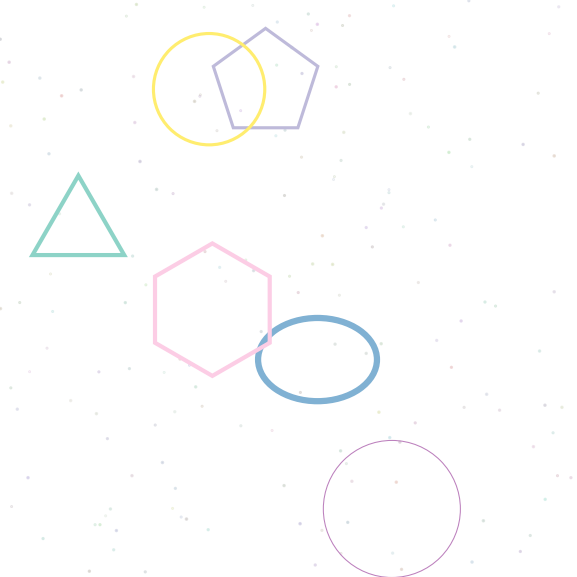[{"shape": "triangle", "thickness": 2, "radius": 0.46, "center": [0.136, 0.603]}, {"shape": "pentagon", "thickness": 1.5, "radius": 0.48, "center": [0.46, 0.855]}, {"shape": "oval", "thickness": 3, "radius": 0.51, "center": [0.55, 0.376]}, {"shape": "hexagon", "thickness": 2, "radius": 0.57, "center": [0.368, 0.463]}, {"shape": "circle", "thickness": 0.5, "radius": 0.59, "center": [0.679, 0.118]}, {"shape": "circle", "thickness": 1.5, "radius": 0.48, "center": [0.362, 0.845]}]